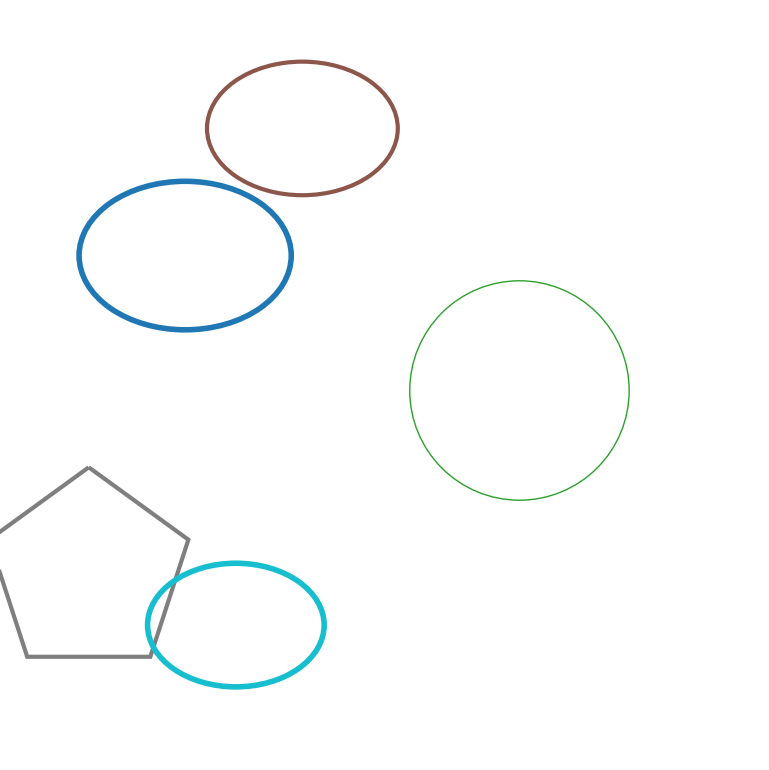[{"shape": "oval", "thickness": 2, "radius": 0.69, "center": [0.24, 0.668]}, {"shape": "circle", "thickness": 0.5, "radius": 0.71, "center": [0.675, 0.493]}, {"shape": "oval", "thickness": 1.5, "radius": 0.62, "center": [0.393, 0.833]}, {"shape": "pentagon", "thickness": 1.5, "radius": 0.68, "center": [0.115, 0.257]}, {"shape": "oval", "thickness": 2, "radius": 0.57, "center": [0.306, 0.188]}]